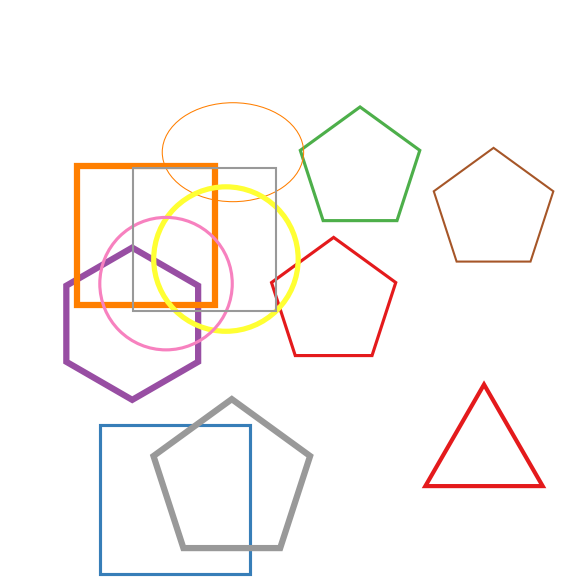[{"shape": "triangle", "thickness": 2, "radius": 0.59, "center": [0.838, 0.216]}, {"shape": "pentagon", "thickness": 1.5, "radius": 0.57, "center": [0.578, 0.475]}, {"shape": "square", "thickness": 1.5, "radius": 0.65, "center": [0.303, 0.134]}, {"shape": "pentagon", "thickness": 1.5, "radius": 0.54, "center": [0.623, 0.705]}, {"shape": "hexagon", "thickness": 3, "radius": 0.66, "center": [0.229, 0.439]}, {"shape": "square", "thickness": 3, "radius": 0.6, "center": [0.253, 0.592]}, {"shape": "oval", "thickness": 0.5, "radius": 0.61, "center": [0.403, 0.736]}, {"shape": "circle", "thickness": 2.5, "radius": 0.63, "center": [0.391, 0.551]}, {"shape": "pentagon", "thickness": 1, "radius": 0.54, "center": [0.855, 0.634]}, {"shape": "circle", "thickness": 1.5, "radius": 0.57, "center": [0.287, 0.508]}, {"shape": "square", "thickness": 1, "radius": 0.62, "center": [0.354, 0.584]}, {"shape": "pentagon", "thickness": 3, "radius": 0.71, "center": [0.401, 0.165]}]